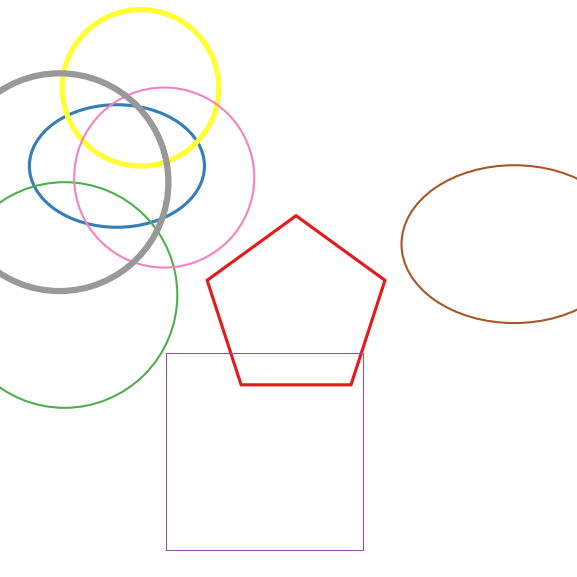[{"shape": "pentagon", "thickness": 1.5, "radius": 0.81, "center": [0.513, 0.464]}, {"shape": "oval", "thickness": 1.5, "radius": 0.76, "center": [0.202, 0.712]}, {"shape": "circle", "thickness": 1, "radius": 0.98, "center": [0.112, 0.488]}, {"shape": "square", "thickness": 0.5, "radius": 0.85, "center": [0.458, 0.217]}, {"shape": "circle", "thickness": 2.5, "radius": 0.68, "center": [0.243, 0.847]}, {"shape": "oval", "thickness": 1, "radius": 0.98, "center": [0.891, 0.576]}, {"shape": "circle", "thickness": 1, "radius": 0.78, "center": [0.284, 0.692]}, {"shape": "circle", "thickness": 3, "radius": 0.94, "center": [0.103, 0.684]}]